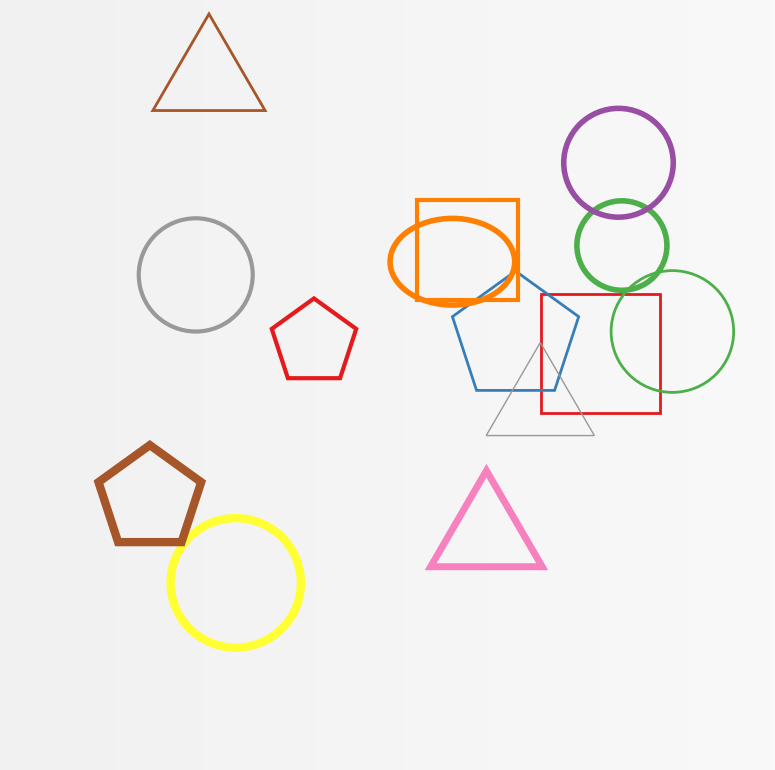[{"shape": "square", "thickness": 1, "radius": 0.38, "center": [0.775, 0.541]}, {"shape": "pentagon", "thickness": 1.5, "radius": 0.29, "center": [0.405, 0.555]}, {"shape": "pentagon", "thickness": 1, "radius": 0.43, "center": [0.665, 0.562]}, {"shape": "circle", "thickness": 2, "radius": 0.29, "center": [0.802, 0.681]}, {"shape": "circle", "thickness": 1, "radius": 0.4, "center": [0.868, 0.569]}, {"shape": "circle", "thickness": 2, "radius": 0.35, "center": [0.798, 0.789]}, {"shape": "square", "thickness": 1.5, "radius": 0.32, "center": [0.603, 0.676]}, {"shape": "oval", "thickness": 2, "radius": 0.4, "center": [0.584, 0.66]}, {"shape": "circle", "thickness": 3, "radius": 0.42, "center": [0.304, 0.243]}, {"shape": "pentagon", "thickness": 3, "radius": 0.35, "center": [0.193, 0.352]}, {"shape": "triangle", "thickness": 1, "radius": 0.42, "center": [0.27, 0.898]}, {"shape": "triangle", "thickness": 2.5, "radius": 0.42, "center": [0.628, 0.306]}, {"shape": "circle", "thickness": 1.5, "radius": 0.37, "center": [0.253, 0.643]}, {"shape": "triangle", "thickness": 0.5, "radius": 0.4, "center": [0.697, 0.475]}]